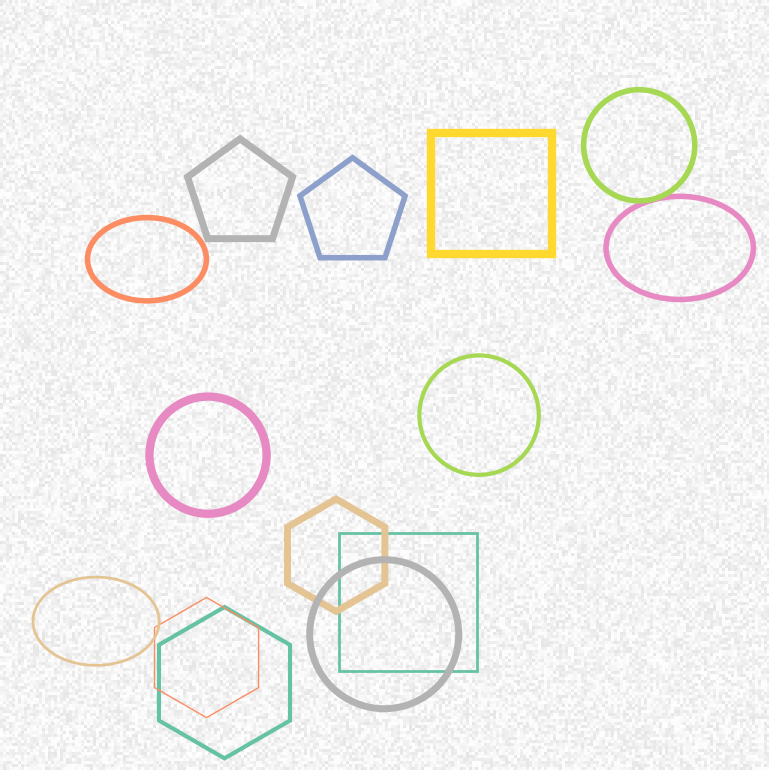[{"shape": "square", "thickness": 1, "radius": 0.45, "center": [0.529, 0.218]}, {"shape": "hexagon", "thickness": 1.5, "radius": 0.49, "center": [0.292, 0.113]}, {"shape": "oval", "thickness": 2, "radius": 0.39, "center": [0.191, 0.663]}, {"shape": "hexagon", "thickness": 0.5, "radius": 0.39, "center": [0.268, 0.146]}, {"shape": "pentagon", "thickness": 2, "radius": 0.36, "center": [0.458, 0.723]}, {"shape": "oval", "thickness": 2, "radius": 0.48, "center": [0.883, 0.678]}, {"shape": "circle", "thickness": 3, "radius": 0.38, "center": [0.27, 0.409]}, {"shape": "circle", "thickness": 2, "radius": 0.36, "center": [0.83, 0.811]}, {"shape": "circle", "thickness": 1.5, "radius": 0.39, "center": [0.622, 0.461]}, {"shape": "square", "thickness": 3, "radius": 0.39, "center": [0.638, 0.748]}, {"shape": "hexagon", "thickness": 2.5, "radius": 0.37, "center": [0.437, 0.279]}, {"shape": "oval", "thickness": 1, "radius": 0.41, "center": [0.125, 0.193]}, {"shape": "pentagon", "thickness": 2.5, "radius": 0.36, "center": [0.312, 0.748]}, {"shape": "circle", "thickness": 2.5, "radius": 0.48, "center": [0.499, 0.176]}]